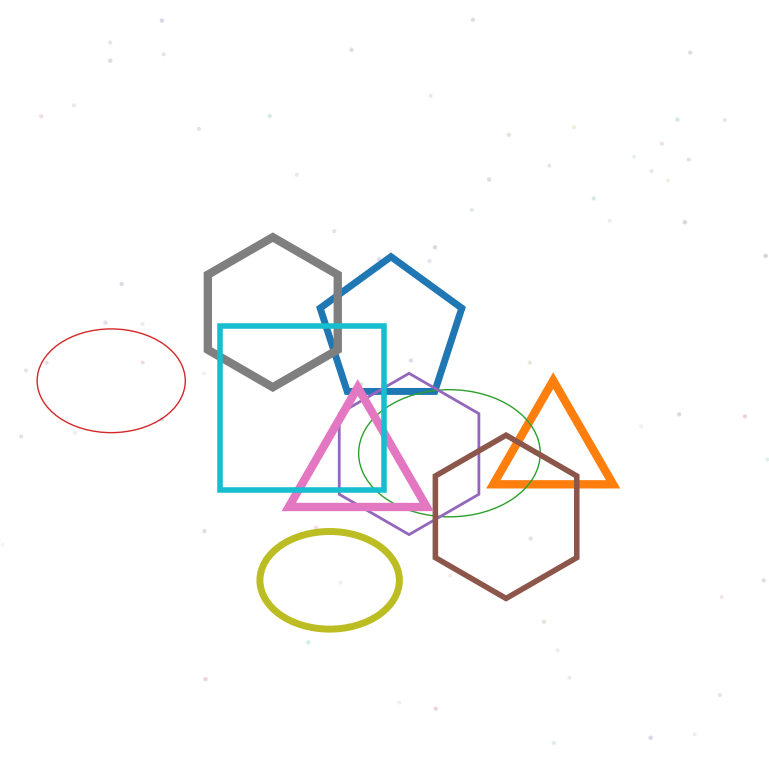[{"shape": "pentagon", "thickness": 2.5, "radius": 0.48, "center": [0.508, 0.57]}, {"shape": "triangle", "thickness": 3, "radius": 0.45, "center": [0.718, 0.416]}, {"shape": "oval", "thickness": 0.5, "radius": 0.59, "center": [0.584, 0.411]}, {"shape": "oval", "thickness": 0.5, "radius": 0.48, "center": [0.144, 0.505]}, {"shape": "hexagon", "thickness": 1, "radius": 0.52, "center": [0.531, 0.41]}, {"shape": "hexagon", "thickness": 2, "radius": 0.53, "center": [0.657, 0.329]}, {"shape": "triangle", "thickness": 3, "radius": 0.52, "center": [0.465, 0.393]}, {"shape": "hexagon", "thickness": 3, "radius": 0.49, "center": [0.354, 0.594]}, {"shape": "oval", "thickness": 2.5, "radius": 0.45, "center": [0.428, 0.246]}, {"shape": "square", "thickness": 2, "radius": 0.53, "center": [0.392, 0.47]}]